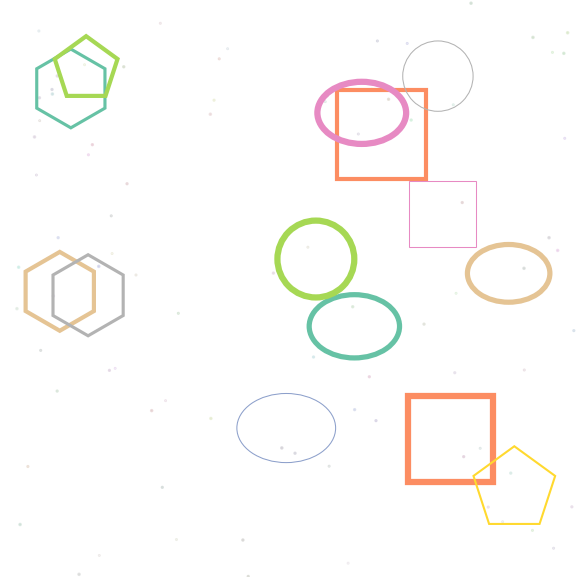[{"shape": "oval", "thickness": 2.5, "radius": 0.39, "center": [0.614, 0.434]}, {"shape": "hexagon", "thickness": 1.5, "radius": 0.34, "center": [0.123, 0.846]}, {"shape": "square", "thickness": 3, "radius": 0.37, "center": [0.78, 0.239]}, {"shape": "square", "thickness": 2, "radius": 0.38, "center": [0.661, 0.766]}, {"shape": "oval", "thickness": 0.5, "radius": 0.43, "center": [0.496, 0.258]}, {"shape": "oval", "thickness": 3, "radius": 0.38, "center": [0.626, 0.804]}, {"shape": "square", "thickness": 0.5, "radius": 0.29, "center": [0.766, 0.628]}, {"shape": "pentagon", "thickness": 2, "radius": 0.29, "center": [0.149, 0.879]}, {"shape": "circle", "thickness": 3, "radius": 0.33, "center": [0.547, 0.551]}, {"shape": "pentagon", "thickness": 1, "radius": 0.37, "center": [0.891, 0.152]}, {"shape": "oval", "thickness": 2.5, "radius": 0.36, "center": [0.881, 0.526]}, {"shape": "hexagon", "thickness": 2, "radius": 0.34, "center": [0.103, 0.495]}, {"shape": "hexagon", "thickness": 1.5, "radius": 0.35, "center": [0.153, 0.488]}, {"shape": "circle", "thickness": 0.5, "radius": 0.3, "center": [0.758, 0.867]}]